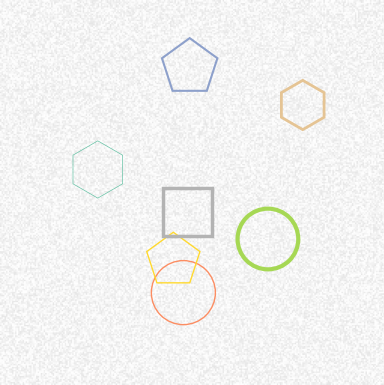[{"shape": "hexagon", "thickness": 0.5, "radius": 0.37, "center": [0.254, 0.56]}, {"shape": "circle", "thickness": 1, "radius": 0.42, "center": [0.476, 0.24]}, {"shape": "pentagon", "thickness": 1.5, "radius": 0.38, "center": [0.493, 0.825]}, {"shape": "circle", "thickness": 3, "radius": 0.39, "center": [0.696, 0.379]}, {"shape": "pentagon", "thickness": 1, "radius": 0.36, "center": [0.45, 0.324]}, {"shape": "hexagon", "thickness": 2, "radius": 0.32, "center": [0.786, 0.727]}, {"shape": "square", "thickness": 2.5, "radius": 0.31, "center": [0.487, 0.449]}]